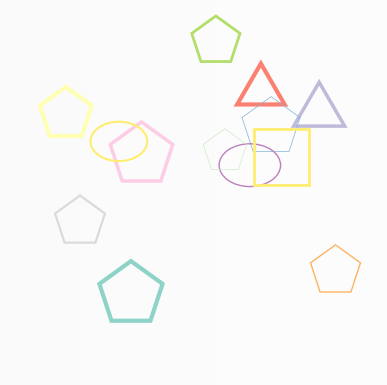[{"shape": "pentagon", "thickness": 3, "radius": 0.43, "center": [0.338, 0.236]}, {"shape": "pentagon", "thickness": 3, "radius": 0.35, "center": [0.17, 0.704]}, {"shape": "triangle", "thickness": 2.5, "radius": 0.38, "center": [0.824, 0.71]}, {"shape": "triangle", "thickness": 3, "radius": 0.35, "center": [0.673, 0.764]}, {"shape": "pentagon", "thickness": 0.5, "radius": 0.39, "center": [0.7, 0.67]}, {"shape": "pentagon", "thickness": 1, "radius": 0.34, "center": [0.866, 0.296]}, {"shape": "pentagon", "thickness": 2, "radius": 0.33, "center": [0.557, 0.893]}, {"shape": "pentagon", "thickness": 2.5, "radius": 0.42, "center": [0.365, 0.599]}, {"shape": "pentagon", "thickness": 1.5, "radius": 0.34, "center": [0.206, 0.425]}, {"shape": "oval", "thickness": 1, "radius": 0.4, "center": [0.645, 0.571]}, {"shape": "pentagon", "thickness": 0.5, "radius": 0.29, "center": [0.58, 0.607]}, {"shape": "oval", "thickness": 1.5, "radius": 0.37, "center": [0.307, 0.633]}, {"shape": "square", "thickness": 2, "radius": 0.36, "center": [0.727, 0.592]}]